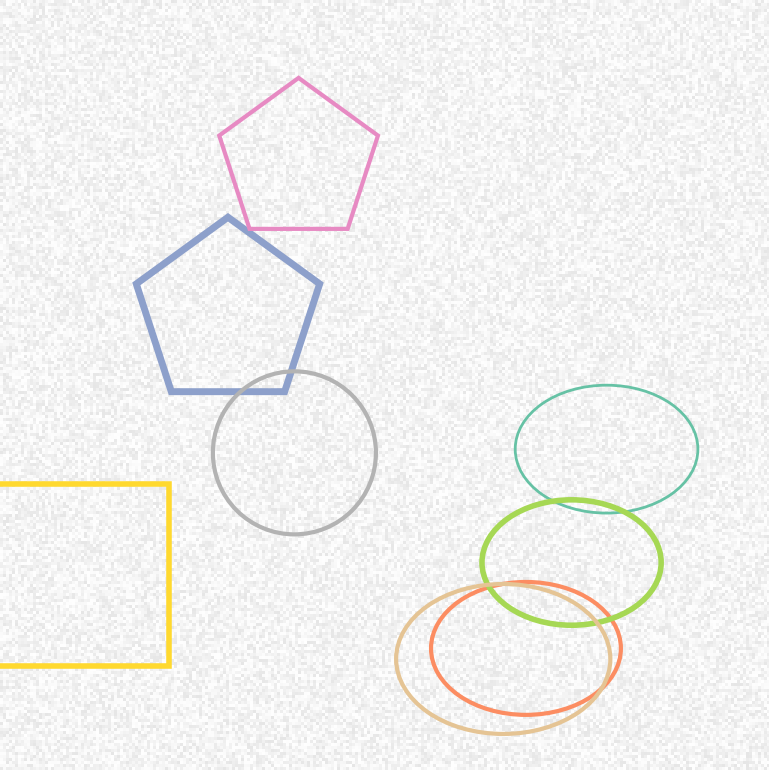[{"shape": "oval", "thickness": 1, "radius": 0.59, "center": [0.788, 0.417]}, {"shape": "oval", "thickness": 1.5, "radius": 0.62, "center": [0.683, 0.158]}, {"shape": "pentagon", "thickness": 2.5, "radius": 0.63, "center": [0.296, 0.593]}, {"shape": "pentagon", "thickness": 1.5, "radius": 0.54, "center": [0.388, 0.79]}, {"shape": "oval", "thickness": 2, "radius": 0.58, "center": [0.742, 0.269]}, {"shape": "square", "thickness": 2, "radius": 0.59, "center": [0.101, 0.253]}, {"shape": "oval", "thickness": 1.5, "radius": 0.7, "center": [0.654, 0.144]}, {"shape": "circle", "thickness": 1.5, "radius": 0.53, "center": [0.382, 0.412]}]